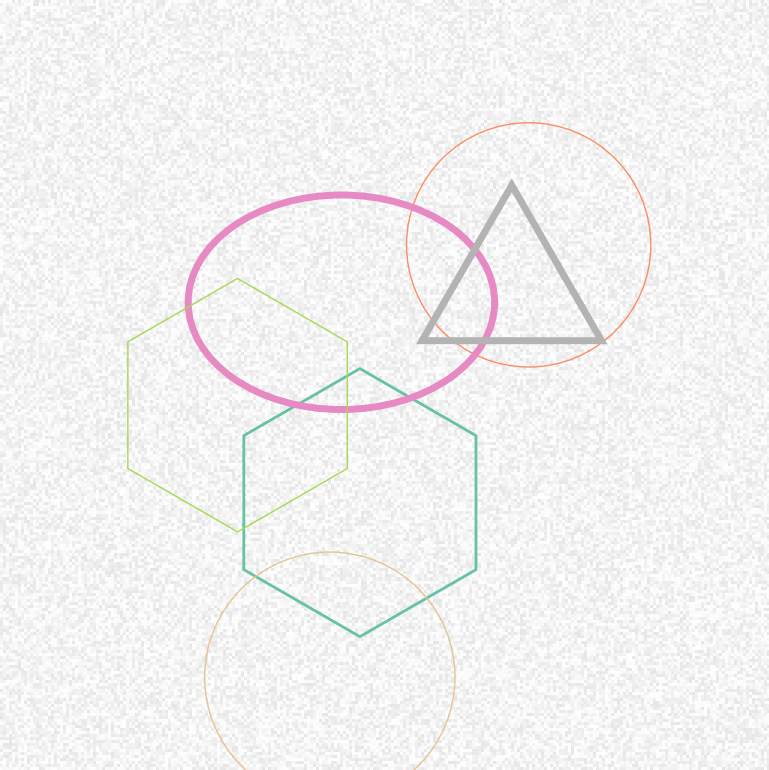[{"shape": "hexagon", "thickness": 1, "radius": 0.87, "center": [0.467, 0.347]}, {"shape": "circle", "thickness": 0.5, "radius": 0.79, "center": [0.687, 0.682]}, {"shape": "oval", "thickness": 2.5, "radius": 0.99, "center": [0.443, 0.607]}, {"shape": "hexagon", "thickness": 0.5, "radius": 0.82, "center": [0.309, 0.474]}, {"shape": "circle", "thickness": 0.5, "radius": 0.81, "center": [0.428, 0.12]}, {"shape": "triangle", "thickness": 2.5, "radius": 0.67, "center": [0.665, 0.625]}]